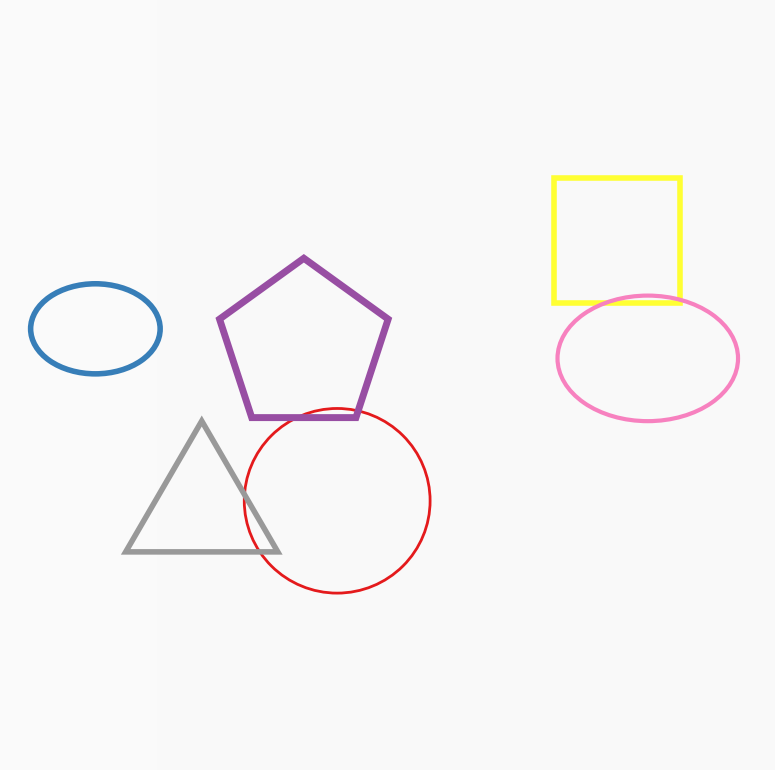[{"shape": "circle", "thickness": 1, "radius": 0.6, "center": [0.435, 0.35]}, {"shape": "oval", "thickness": 2, "radius": 0.42, "center": [0.123, 0.573]}, {"shape": "pentagon", "thickness": 2.5, "radius": 0.57, "center": [0.392, 0.55]}, {"shape": "square", "thickness": 2, "radius": 0.4, "center": [0.796, 0.688]}, {"shape": "oval", "thickness": 1.5, "radius": 0.58, "center": [0.836, 0.535]}, {"shape": "triangle", "thickness": 2, "radius": 0.57, "center": [0.26, 0.34]}]